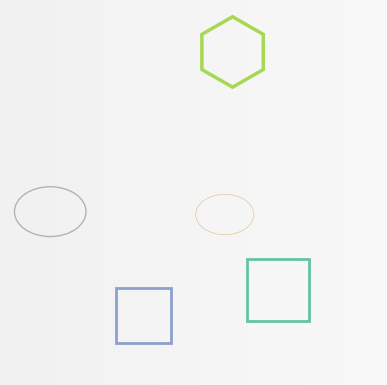[{"shape": "square", "thickness": 2, "radius": 0.4, "center": [0.717, 0.246]}, {"shape": "square", "thickness": 2, "radius": 0.35, "center": [0.371, 0.181]}, {"shape": "hexagon", "thickness": 2.5, "radius": 0.46, "center": [0.6, 0.865]}, {"shape": "oval", "thickness": 0.5, "radius": 0.37, "center": [0.58, 0.443]}, {"shape": "oval", "thickness": 1, "radius": 0.46, "center": [0.13, 0.45]}]